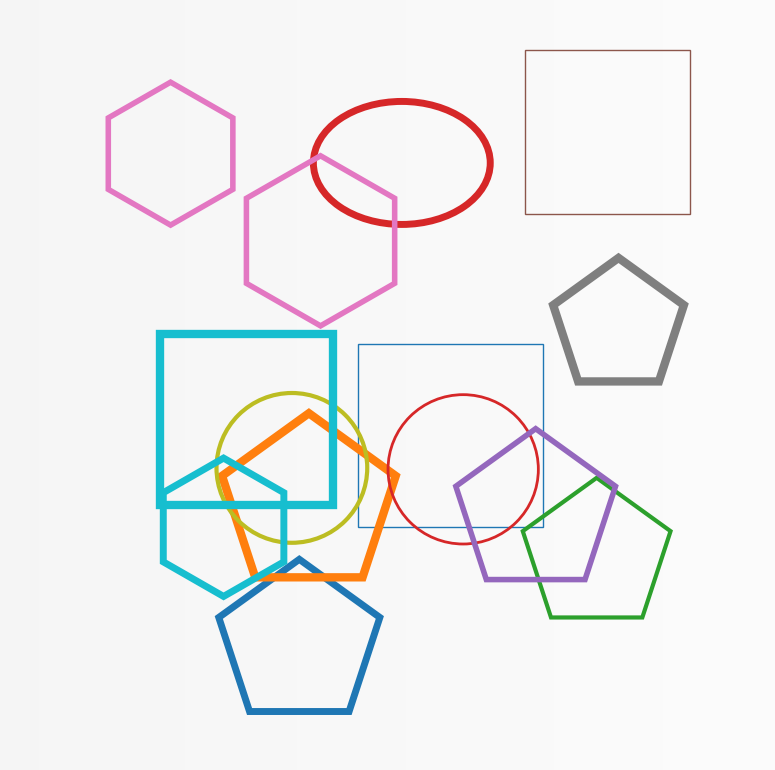[{"shape": "square", "thickness": 0.5, "radius": 0.6, "center": [0.581, 0.434]}, {"shape": "pentagon", "thickness": 2.5, "radius": 0.55, "center": [0.386, 0.164]}, {"shape": "pentagon", "thickness": 3, "radius": 0.59, "center": [0.399, 0.346]}, {"shape": "pentagon", "thickness": 1.5, "radius": 0.5, "center": [0.77, 0.279]}, {"shape": "oval", "thickness": 2.5, "radius": 0.57, "center": [0.518, 0.788]}, {"shape": "circle", "thickness": 1, "radius": 0.48, "center": [0.598, 0.39]}, {"shape": "pentagon", "thickness": 2, "radius": 0.54, "center": [0.691, 0.335]}, {"shape": "square", "thickness": 0.5, "radius": 0.53, "center": [0.784, 0.828]}, {"shape": "hexagon", "thickness": 2, "radius": 0.46, "center": [0.22, 0.8]}, {"shape": "hexagon", "thickness": 2, "radius": 0.55, "center": [0.414, 0.687]}, {"shape": "pentagon", "thickness": 3, "radius": 0.44, "center": [0.798, 0.576]}, {"shape": "circle", "thickness": 1.5, "radius": 0.49, "center": [0.377, 0.392]}, {"shape": "square", "thickness": 3, "radius": 0.56, "center": [0.318, 0.455]}, {"shape": "hexagon", "thickness": 2.5, "radius": 0.45, "center": [0.288, 0.315]}]